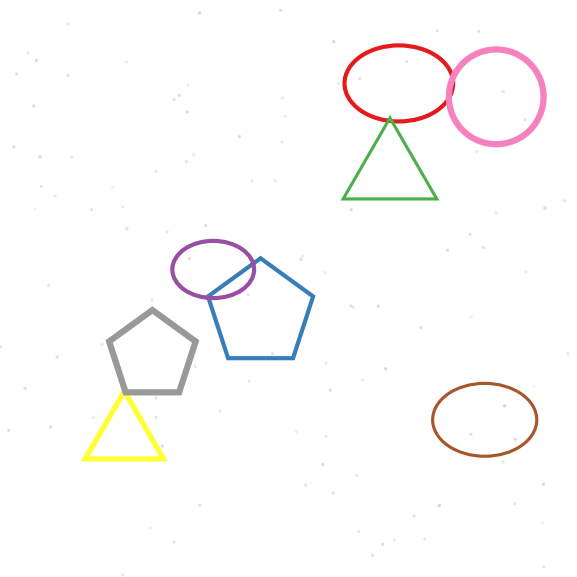[{"shape": "oval", "thickness": 2, "radius": 0.47, "center": [0.691, 0.855]}, {"shape": "pentagon", "thickness": 2, "radius": 0.48, "center": [0.451, 0.456]}, {"shape": "triangle", "thickness": 1.5, "radius": 0.47, "center": [0.675, 0.701]}, {"shape": "oval", "thickness": 2, "radius": 0.35, "center": [0.369, 0.532]}, {"shape": "triangle", "thickness": 2.5, "radius": 0.39, "center": [0.215, 0.244]}, {"shape": "oval", "thickness": 1.5, "radius": 0.45, "center": [0.839, 0.272]}, {"shape": "circle", "thickness": 3, "radius": 0.41, "center": [0.859, 0.831]}, {"shape": "pentagon", "thickness": 3, "radius": 0.39, "center": [0.264, 0.383]}]